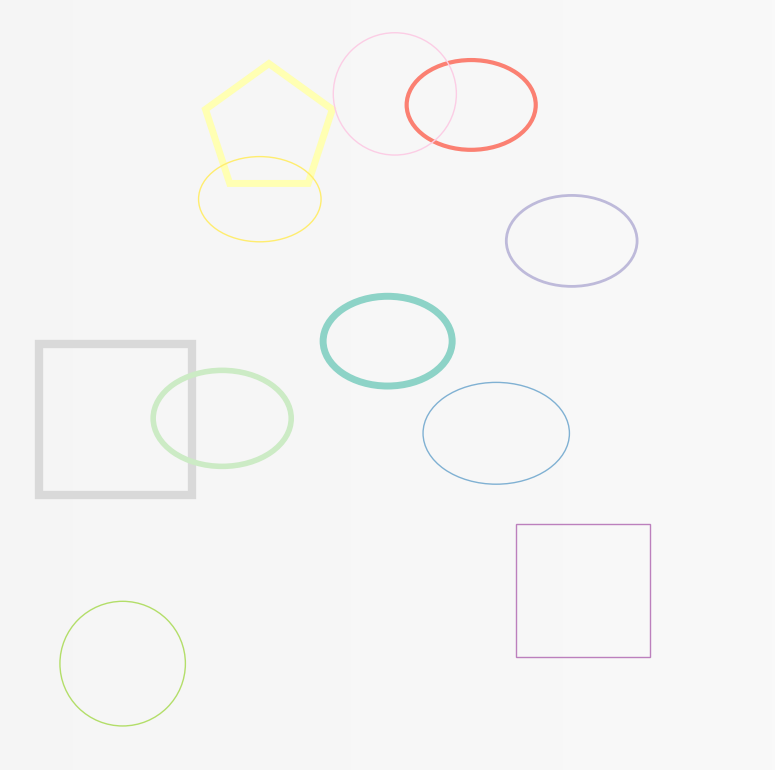[{"shape": "oval", "thickness": 2.5, "radius": 0.42, "center": [0.5, 0.557]}, {"shape": "pentagon", "thickness": 2.5, "radius": 0.43, "center": [0.347, 0.831]}, {"shape": "oval", "thickness": 1, "radius": 0.42, "center": [0.738, 0.687]}, {"shape": "oval", "thickness": 1.5, "radius": 0.42, "center": [0.608, 0.864]}, {"shape": "oval", "thickness": 0.5, "radius": 0.47, "center": [0.64, 0.437]}, {"shape": "circle", "thickness": 0.5, "radius": 0.4, "center": [0.158, 0.138]}, {"shape": "circle", "thickness": 0.5, "radius": 0.4, "center": [0.509, 0.878]}, {"shape": "square", "thickness": 3, "radius": 0.49, "center": [0.149, 0.455]}, {"shape": "square", "thickness": 0.5, "radius": 0.43, "center": [0.752, 0.233]}, {"shape": "oval", "thickness": 2, "radius": 0.45, "center": [0.287, 0.457]}, {"shape": "oval", "thickness": 0.5, "radius": 0.4, "center": [0.335, 0.741]}]